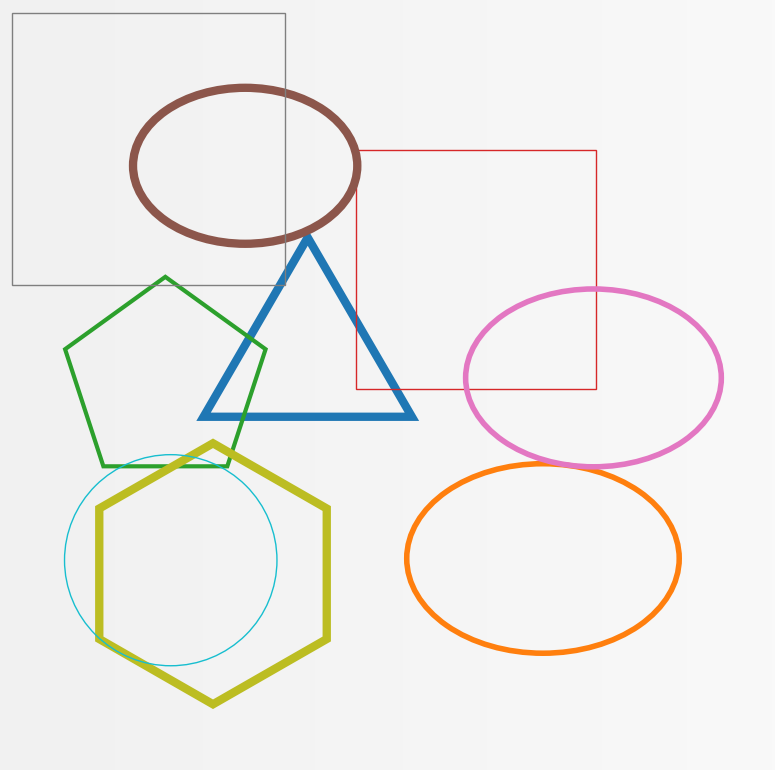[{"shape": "triangle", "thickness": 3, "radius": 0.78, "center": [0.397, 0.536]}, {"shape": "oval", "thickness": 2, "radius": 0.88, "center": [0.701, 0.275]}, {"shape": "pentagon", "thickness": 1.5, "radius": 0.68, "center": [0.213, 0.504]}, {"shape": "square", "thickness": 0.5, "radius": 0.78, "center": [0.614, 0.65]}, {"shape": "oval", "thickness": 3, "radius": 0.72, "center": [0.316, 0.785]}, {"shape": "oval", "thickness": 2, "radius": 0.82, "center": [0.766, 0.509]}, {"shape": "square", "thickness": 0.5, "radius": 0.88, "center": [0.192, 0.806]}, {"shape": "hexagon", "thickness": 3, "radius": 0.85, "center": [0.275, 0.255]}, {"shape": "circle", "thickness": 0.5, "radius": 0.69, "center": [0.22, 0.272]}]